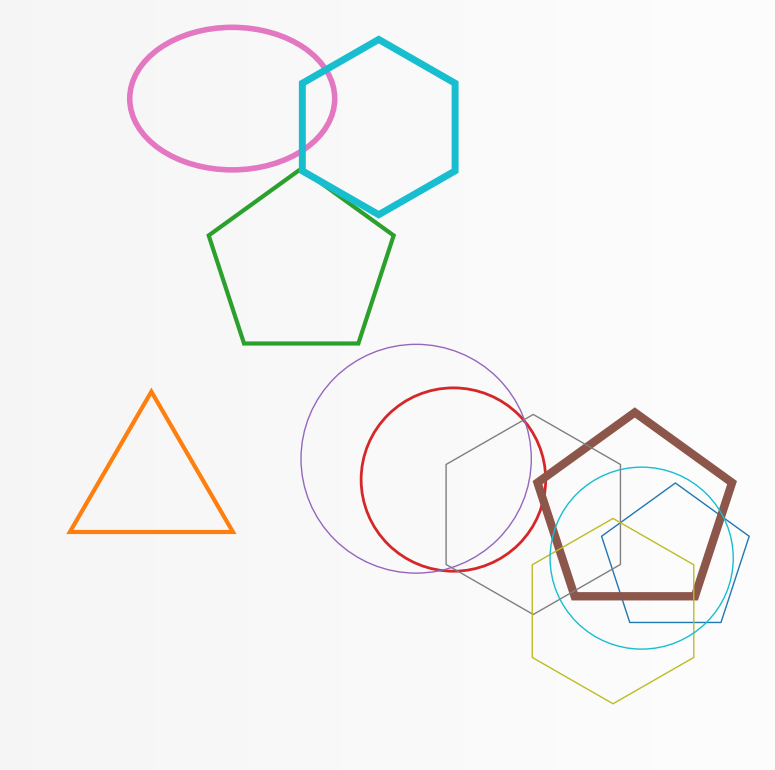[{"shape": "pentagon", "thickness": 0.5, "radius": 0.5, "center": [0.871, 0.273]}, {"shape": "triangle", "thickness": 1.5, "radius": 0.61, "center": [0.195, 0.37]}, {"shape": "pentagon", "thickness": 1.5, "radius": 0.63, "center": [0.389, 0.655]}, {"shape": "circle", "thickness": 1, "radius": 0.6, "center": [0.585, 0.377]}, {"shape": "circle", "thickness": 0.5, "radius": 0.74, "center": [0.537, 0.404]}, {"shape": "pentagon", "thickness": 3, "radius": 0.66, "center": [0.819, 0.332]}, {"shape": "oval", "thickness": 2, "radius": 0.66, "center": [0.3, 0.872]}, {"shape": "hexagon", "thickness": 0.5, "radius": 0.65, "center": [0.688, 0.332]}, {"shape": "hexagon", "thickness": 0.5, "radius": 0.6, "center": [0.791, 0.206]}, {"shape": "hexagon", "thickness": 2.5, "radius": 0.57, "center": [0.489, 0.835]}, {"shape": "circle", "thickness": 0.5, "radius": 0.59, "center": [0.828, 0.275]}]